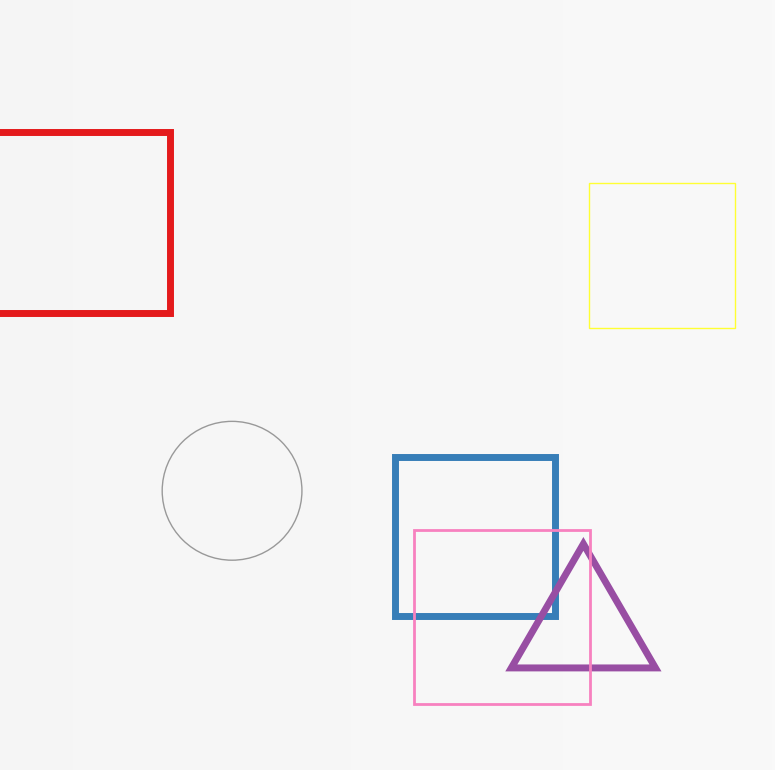[{"shape": "square", "thickness": 2.5, "radius": 0.59, "center": [0.101, 0.711]}, {"shape": "square", "thickness": 2.5, "radius": 0.52, "center": [0.613, 0.303]}, {"shape": "triangle", "thickness": 2.5, "radius": 0.54, "center": [0.753, 0.186]}, {"shape": "square", "thickness": 0.5, "radius": 0.47, "center": [0.855, 0.668]}, {"shape": "square", "thickness": 1, "radius": 0.57, "center": [0.648, 0.199]}, {"shape": "circle", "thickness": 0.5, "radius": 0.45, "center": [0.299, 0.363]}]